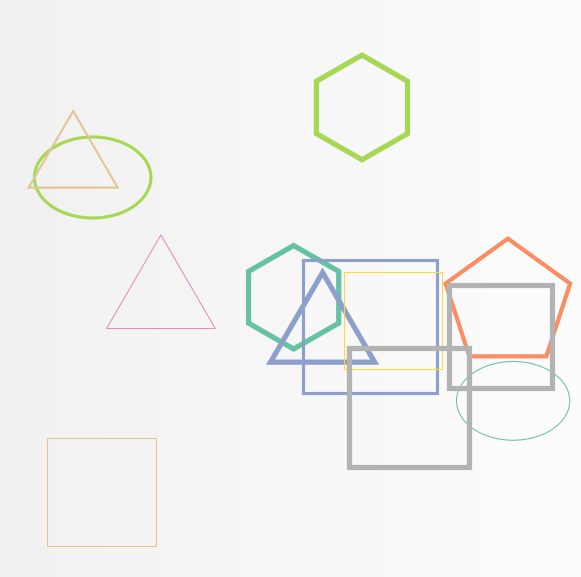[{"shape": "hexagon", "thickness": 2.5, "radius": 0.45, "center": [0.505, 0.484]}, {"shape": "oval", "thickness": 0.5, "radius": 0.49, "center": [0.883, 0.305]}, {"shape": "pentagon", "thickness": 2, "radius": 0.56, "center": [0.874, 0.473]}, {"shape": "triangle", "thickness": 2.5, "radius": 0.52, "center": [0.555, 0.424]}, {"shape": "square", "thickness": 1.5, "radius": 0.57, "center": [0.637, 0.434]}, {"shape": "triangle", "thickness": 0.5, "radius": 0.54, "center": [0.277, 0.484]}, {"shape": "oval", "thickness": 1.5, "radius": 0.5, "center": [0.159, 0.692]}, {"shape": "hexagon", "thickness": 2.5, "radius": 0.45, "center": [0.623, 0.813]}, {"shape": "square", "thickness": 0.5, "radius": 0.42, "center": [0.677, 0.444]}, {"shape": "square", "thickness": 0.5, "radius": 0.47, "center": [0.174, 0.147]}, {"shape": "triangle", "thickness": 1, "radius": 0.44, "center": [0.126, 0.718]}, {"shape": "square", "thickness": 2.5, "radius": 0.45, "center": [0.861, 0.417]}, {"shape": "square", "thickness": 2.5, "radius": 0.52, "center": [0.703, 0.293]}]